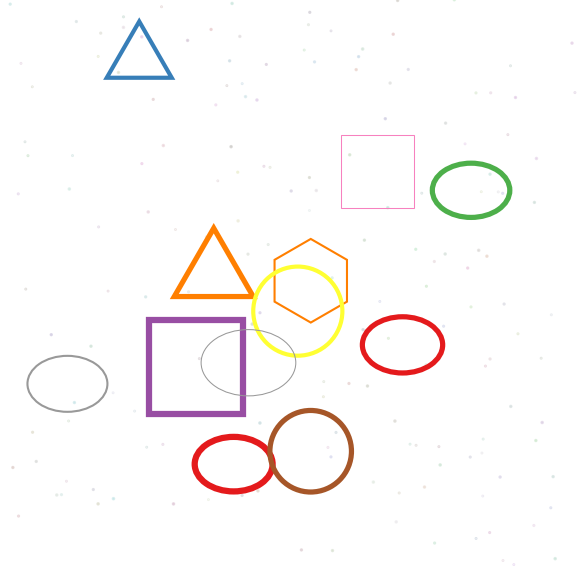[{"shape": "oval", "thickness": 2.5, "radius": 0.35, "center": [0.697, 0.402]}, {"shape": "oval", "thickness": 3, "radius": 0.34, "center": [0.405, 0.195]}, {"shape": "triangle", "thickness": 2, "radius": 0.32, "center": [0.241, 0.897]}, {"shape": "oval", "thickness": 2.5, "radius": 0.34, "center": [0.816, 0.67]}, {"shape": "square", "thickness": 3, "radius": 0.41, "center": [0.34, 0.364]}, {"shape": "triangle", "thickness": 2.5, "radius": 0.39, "center": [0.37, 0.525]}, {"shape": "hexagon", "thickness": 1, "radius": 0.36, "center": [0.538, 0.513]}, {"shape": "circle", "thickness": 2, "radius": 0.39, "center": [0.516, 0.46]}, {"shape": "circle", "thickness": 2.5, "radius": 0.35, "center": [0.538, 0.218]}, {"shape": "square", "thickness": 0.5, "radius": 0.32, "center": [0.654, 0.703]}, {"shape": "oval", "thickness": 1, "radius": 0.35, "center": [0.117, 0.334]}, {"shape": "oval", "thickness": 0.5, "radius": 0.41, "center": [0.43, 0.371]}]